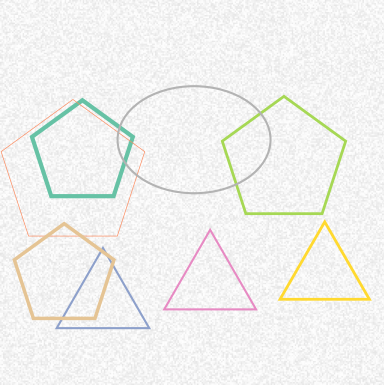[{"shape": "pentagon", "thickness": 3, "radius": 0.69, "center": [0.214, 0.602]}, {"shape": "pentagon", "thickness": 0.5, "radius": 0.98, "center": [0.189, 0.545]}, {"shape": "triangle", "thickness": 1.5, "radius": 0.69, "center": [0.267, 0.217]}, {"shape": "triangle", "thickness": 1.5, "radius": 0.69, "center": [0.546, 0.265]}, {"shape": "pentagon", "thickness": 2, "radius": 0.84, "center": [0.738, 0.581]}, {"shape": "triangle", "thickness": 2, "radius": 0.67, "center": [0.843, 0.29]}, {"shape": "pentagon", "thickness": 2.5, "radius": 0.68, "center": [0.167, 0.283]}, {"shape": "oval", "thickness": 1.5, "radius": 0.99, "center": [0.504, 0.637]}]